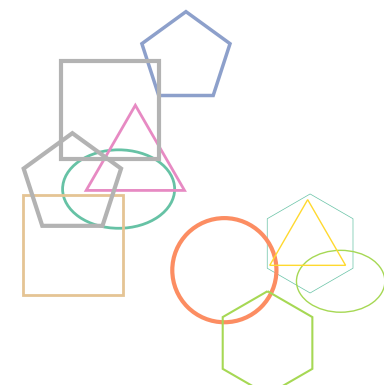[{"shape": "oval", "thickness": 2, "radius": 0.73, "center": [0.308, 0.509]}, {"shape": "hexagon", "thickness": 0.5, "radius": 0.64, "center": [0.806, 0.368]}, {"shape": "circle", "thickness": 3, "radius": 0.68, "center": [0.583, 0.298]}, {"shape": "pentagon", "thickness": 2.5, "radius": 0.6, "center": [0.483, 0.849]}, {"shape": "triangle", "thickness": 2, "radius": 0.74, "center": [0.352, 0.579]}, {"shape": "hexagon", "thickness": 1.5, "radius": 0.67, "center": [0.695, 0.109]}, {"shape": "oval", "thickness": 1, "radius": 0.57, "center": [0.885, 0.269]}, {"shape": "triangle", "thickness": 1, "radius": 0.57, "center": [0.799, 0.368]}, {"shape": "square", "thickness": 2, "radius": 0.65, "center": [0.19, 0.364]}, {"shape": "pentagon", "thickness": 3, "radius": 0.67, "center": [0.188, 0.521]}, {"shape": "square", "thickness": 3, "radius": 0.64, "center": [0.285, 0.714]}]